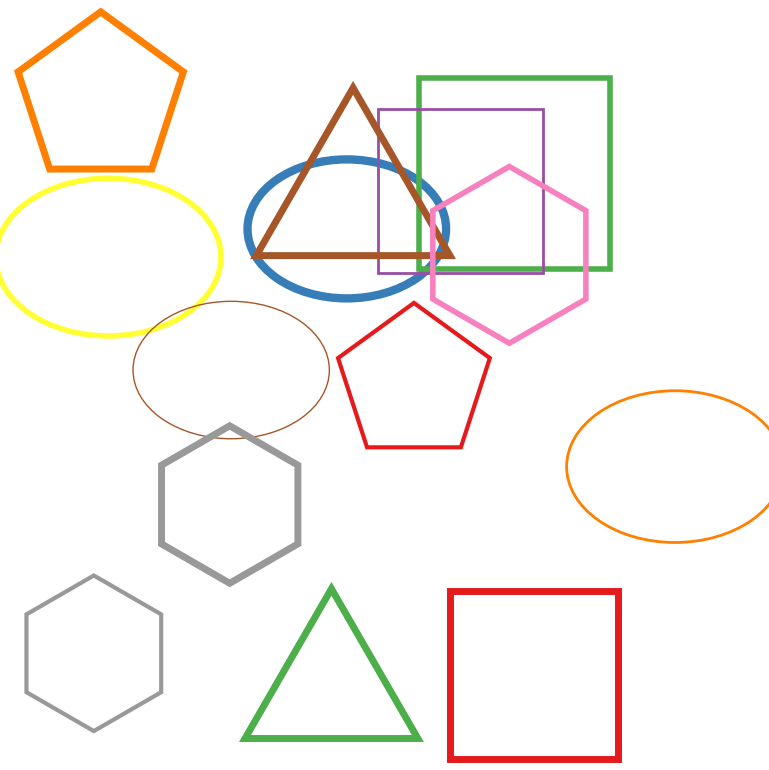[{"shape": "pentagon", "thickness": 1.5, "radius": 0.52, "center": [0.538, 0.503]}, {"shape": "square", "thickness": 2.5, "radius": 0.55, "center": [0.694, 0.124]}, {"shape": "oval", "thickness": 3, "radius": 0.64, "center": [0.45, 0.703]}, {"shape": "square", "thickness": 2, "radius": 0.62, "center": [0.668, 0.775]}, {"shape": "triangle", "thickness": 2.5, "radius": 0.65, "center": [0.43, 0.106]}, {"shape": "square", "thickness": 1, "radius": 0.54, "center": [0.598, 0.752]}, {"shape": "pentagon", "thickness": 2.5, "radius": 0.56, "center": [0.131, 0.872]}, {"shape": "oval", "thickness": 1, "radius": 0.7, "center": [0.877, 0.394]}, {"shape": "oval", "thickness": 2, "radius": 0.73, "center": [0.141, 0.666]}, {"shape": "oval", "thickness": 0.5, "radius": 0.64, "center": [0.3, 0.519]}, {"shape": "triangle", "thickness": 2.5, "radius": 0.73, "center": [0.459, 0.741]}, {"shape": "hexagon", "thickness": 2, "radius": 0.57, "center": [0.661, 0.669]}, {"shape": "hexagon", "thickness": 1.5, "radius": 0.51, "center": [0.122, 0.152]}, {"shape": "hexagon", "thickness": 2.5, "radius": 0.51, "center": [0.298, 0.345]}]